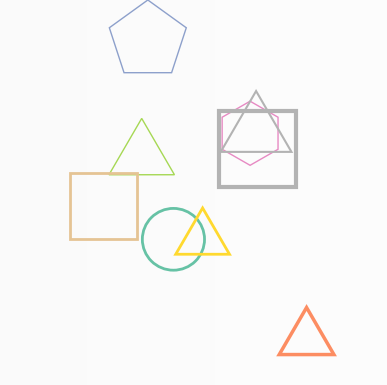[{"shape": "circle", "thickness": 2, "radius": 0.4, "center": [0.448, 0.378]}, {"shape": "triangle", "thickness": 2.5, "radius": 0.41, "center": [0.791, 0.12]}, {"shape": "pentagon", "thickness": 1, "radius": 0.52, "center": [0.381, 0.896]}, {"shape": "hexagon", "thickness": 1, "radius": 0.42, "center": [0.645, 0.654]}, {"shape": "triangle", "thickness": 1, "radius": 0.49, "center": [0.366, 0.595]}, {"shape": "triangle", "thickness": 2, "radius": 0.4, "center": [0.523, 0.38]}, {"shape": "square", "thickness": 2, "radius": 0.43, "center": [0.266, 0.465]}, {"shape": "square", "thickness": 3, "radius": 0.5, "center": [0.664, 0.614]}, {"shape": "triangle", "thickness": 1.5, "radius": 0.53, "center": [0.661, 0.658]}]